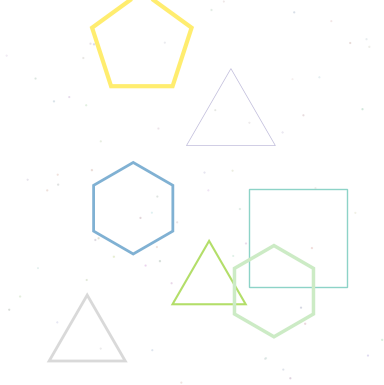[{"shape": "square", "thickness": 1, "radius": 0.64, "center": [0.774, 0.382]}, {"shape": "triangle", "thickness": 0.5, "radius": 0.67, "center": [0.6, 0.688]}, {"shape": "hexagon", "thickness": 2, "radius": 0.59, "center": [0.346, 0.459]}, {"shape": "triangle", "thickness": 1.5, "radius": 0.55, "center": [0.543, 0.265]}, {"shape": "triangle", "thickness": 2, "radius": 0.57, "center": [0.226, 0.119]}, {"shape": "hexagon", "thickness": 2.5, "radius": 0.59, "center": [0.712, 0.244]}, {"shape": "pentagon", "thickness": 3, "radius": 0.68, "center": [0.368, 0.886]}]